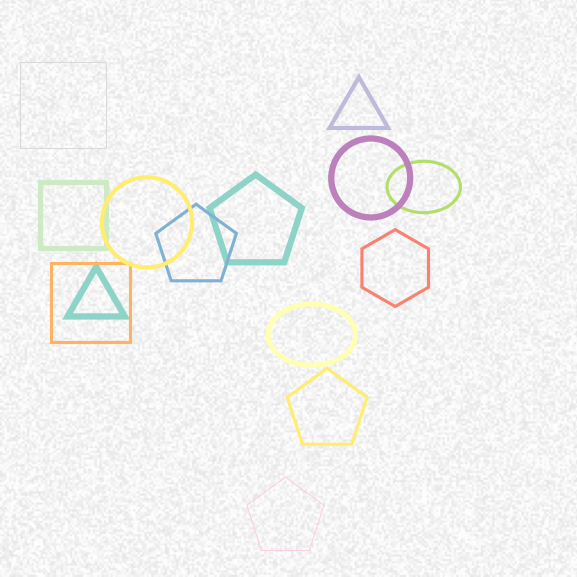[{"shape": "pentagon", "thickness": 3, "radius": 0.42, "center": [0.443, 0.613]}, {"shape": "triangle", "thickness": 3, "radius": 0.29, "center": [0.167, 0.48]}, {"shape": "oval", "thickness": 2.5, "radius": 0.38, "center": [0.54, 0.42]}, {"shape": "triangle", "thickness": 2, "radius": 0.29, "center": [0.621, 0.807]}, {"shape": "hexagon", "thickness": 1.5, "radius": 0.33, "center": [0.684, 0.535]}, {"shape": "pentagon", "thickness": 1.5, "radius": 0.37, "center": [0.34, 0.572]}, {"shape": "square", "thickness": 1.5, "radius": 0.34, "center": [0.157, 0.475]}, {"shape": "oval", "thickness": 1.5, "radius": 0.32, "center": [0.734, 0.675]}, {"shape": "pentagon", "thickness": 0.5, "radius": 0.35, "center": [0.494, 0.103]}, {"shape": "square", "thickness": 0.5, "radius": 0.37, "center": [0.11, 0.817]}, {"shape": "circle", "thickness": 3, "radius": 0.34, "center": [0.642, 0.691]}, {"shape": "square", "thickness": 2.5, "radius": 0.29, "center": [0.126, 0.626]}, {"shape": "circle", "thickness": 2, "radius": 0.39, "center": [0.255, 0.614]}, {"shape": "pentagon", "thickness": 1.5, "radius": 0.36, "center": [0.567, 0.289]}]